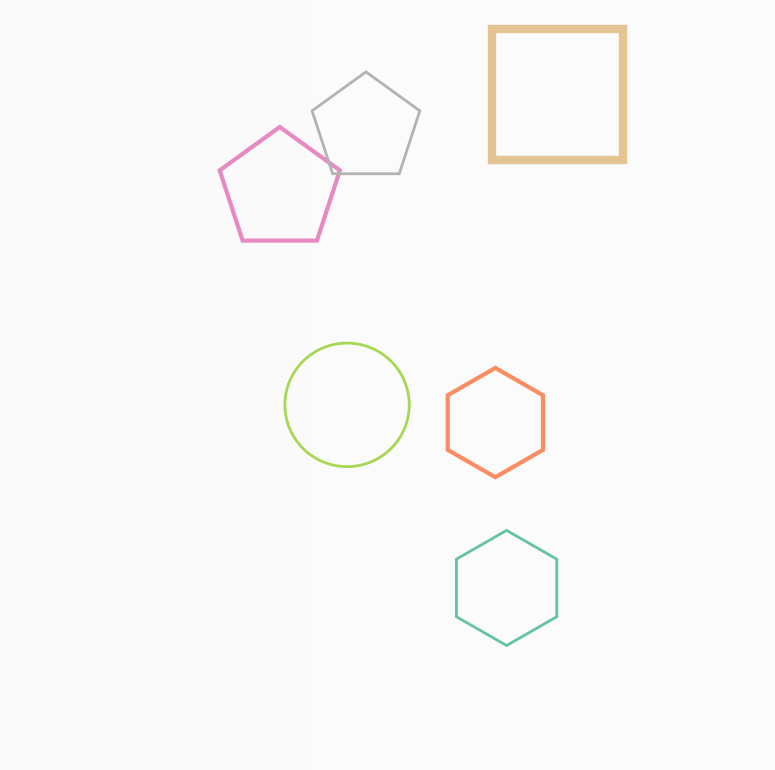[{"shape": "hexagon", "thickness": 1, "radius": 0.37, "center": [0.654, 0.236]}, {"shape": "hexagon", "thickness": 1.5, "radius": 0.35, "center": [0.639, 0.451]}, {"shape": "pentagon", "thickness": 1.5, "radius": 0.41, "center": [0.361, 0.754]}, {"shape": "circle", "thickness": 1, "radius": 0.4, "center": [0.448, 0.474]}, {"shape": "square", "thickness": 3, "radius": 0.42, "center": [0.72, 0.877]}, {"shape": "pentagon", "thickness": 1, "radius": 0.37, "center": [0.472, 0.834]}]